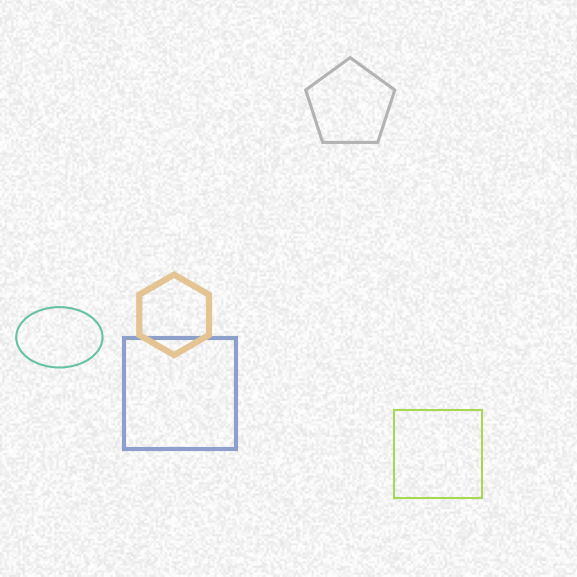[{"shape": "oval", "thickness": 1, "radius": 0.37, "center": [0.103, 0.415]}, {"shape": "square", "thickness": 2, "radius": 0.48, "center": [0.311, 0.318]}, {"shape": "square", "thickness": 1, "radius": 0.38, "center": [0.758, 0.213]}, {"shape": "hexagon", "thickness": 3, "radius": 0.35, "center": [0.302, 0.454]}, {"shape": "pentagon", "thickness": 1.5, "radius": 0.41, "center": [0.606, 0.818]}]